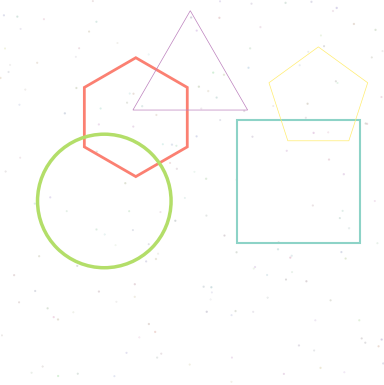[{"shape": "square", "thickness": 1.5, "radius": 0.8, "center": [0.775, 0.528]}, {"shape": "hexagon", "thickness": 2, "radius": 0.77, "center": [0.353, 0.696]}, {"shape": "circle", "thickness": 2.5, "radius": 0.87, "center": [0.271, 0.478]}, {"shape": "triangle", "thickness": 0.5, "radius": 0.86, "center": [0.494, 0.8]}, {"shape": "pentagon", "thickness": 0.5, "radius": 0.67, "center": [0.827, 0.743]}]